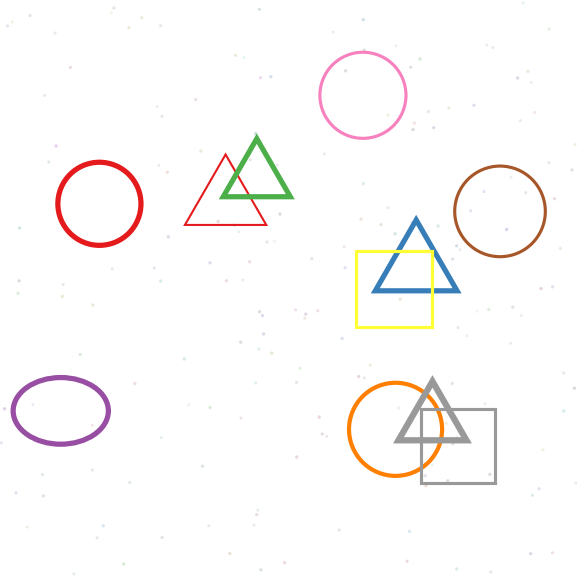[{"shape": "circle", "thickness": 2.5, "radius": 0.36, "center": [0.172, 0.646]}, {"shape": "triangle", "thickness": 1, "radius": 0.41, "center": [0.391, 0.65]}, {"shape": "triangle", "thickness": 2.5, "radius": 0.41, "center": [0.721, 0.536]}, {"shape": "triangle", "thickness": 2.5, "radius": 0.34, "center": [0.445, 0.692]}, {"shape": "oval", "thickness": 2.5, "radius": 0.41, "center": [0.105, 0.288]}, {"shape": "circle", "thickness": 2, "radius": 0.4, "center": [0.685, 0.256]}, {"shape": "square", "thickness": 1.5, "radius": 0.33, "center": [0.683, 0.499]}, {"shape": "circle", "thickness": 1.5, "radius": 0.39, "center": [0.866, 0.633]}, {"shape": "circle", "thickness": 1.5, "radius": 0.37, "center": [0.628, 0.834]}, {"shape": "triangle", "thickness": 3, "radius": 0.34, "center": [0.749, 0.271]}, {"shape": "square", "thickness": 1.5, "radius": 0.32, "center": [0.793, 0.226]}]